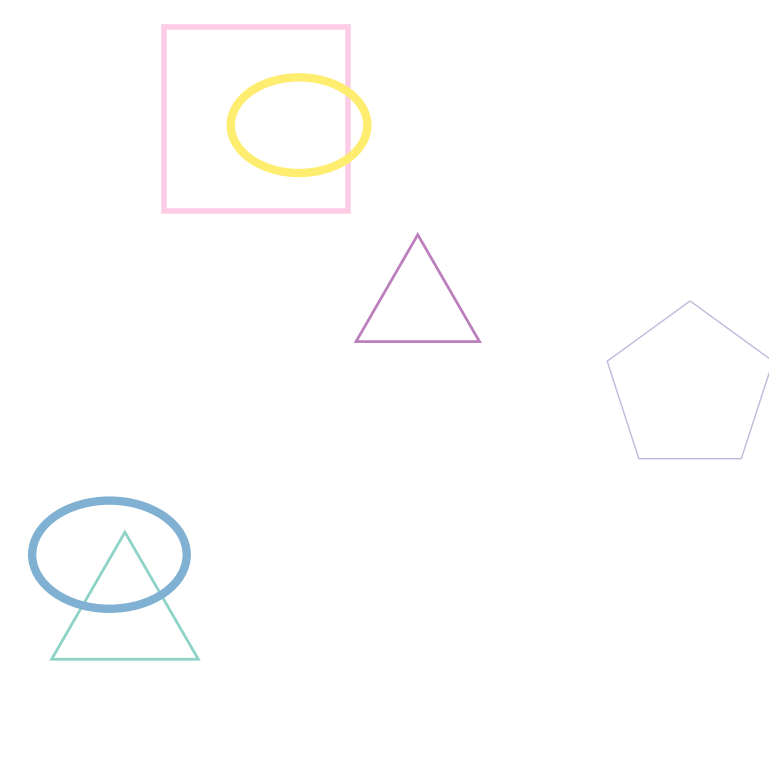[{"shape": "triangle", "thickness": 1, "radius": 0.55, "center": [0.162, 0.199]}, {"shape": "pentagon", "thickness": 0.5, "radius": 0.57, "center": [0.896, 0.496]}, {"shape": "oval", "thickness": 3, "radius": 0.5, "center": [0.142, 0.28]}, {"shape": "square", "thickness": 2, "radius": 0.6, "center": [0.333, 0.845]}, {"shape": "triangle", "thickness": 1, "radius": 0.46, "center": [0.543, 0.603]}, {"shape": "oval", "thickness": 3, "radius": 0.44, "center": [0.388, 0.837]}]